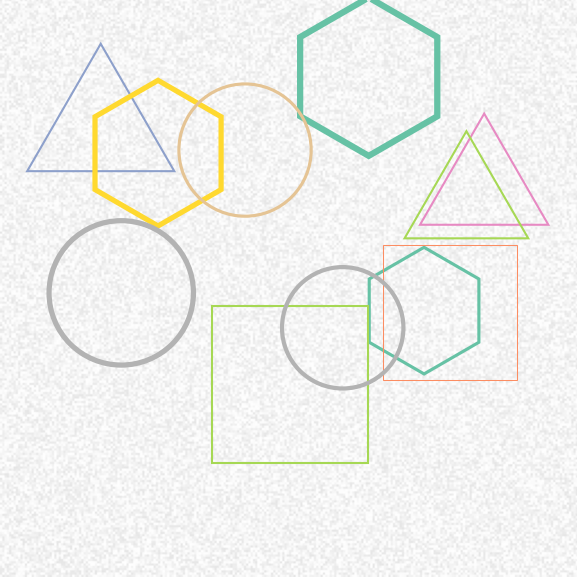[{"shape": "hexagon", "thickness": 1.5, "radius": 0.55, "center": [0.734, 0.461]}, {"shape": "hexagon", "thickness": 3, "radius": 0.69, "center": [0.638, 0.866]}, {"shape": "square", "thickness": 0.5, "radius": 0.58, "center": [0.78, 0.458]}, {"shape": "triangle", "thickness": 1, "radius": 0.74, "center": [0.174, 0.776]}, {"shape": "triangle", "thickness": 1, "radius": 0.64, "center": [0.838, 0.674]}, {"shape": "triangle", "thickness": 1, "radius": 0.62, "center": [0.808, 0.648]}, {"shape": "square", "thickness": 1, "radius": 0.68, "center": [0.502, 0.334]}, {"shape": "hexagon", "thickness": 2.5, "radius": 0.63, "center": [0.274, 0.734]}, {"shape": "circle", "thickness": 1.5, "radius": 0.57, "center": [0.424, 0.739]}, {"shape": "circle", "thickness": 2.5, "radius": 0.63, "center": [0.21, 0.492]}, {"shape": "circle", "thickness": 2, "radius": 0.53, "center": [0.593, 0.432]}]